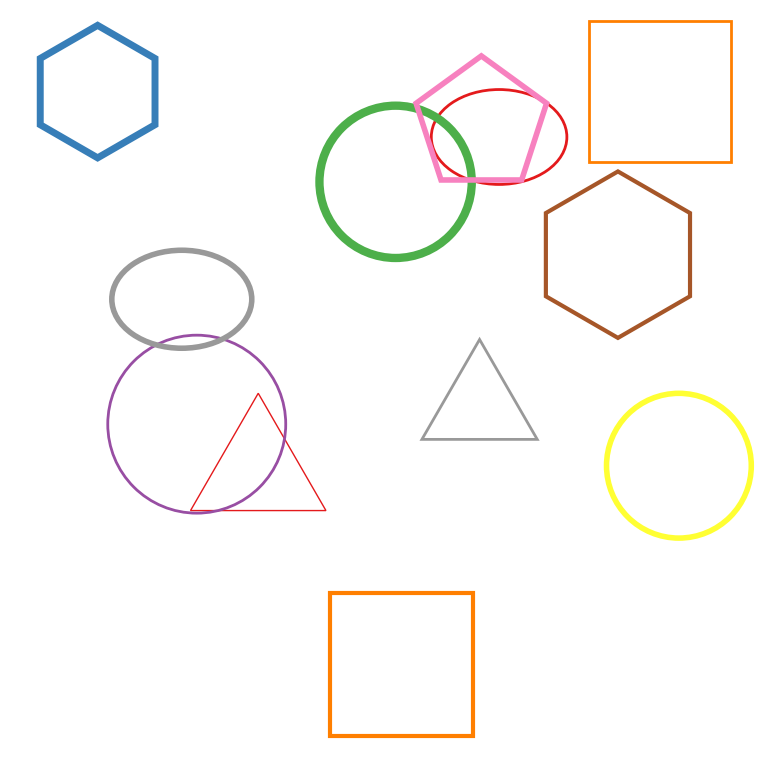[{"shape": "oval", "thickness": 1, "radius": 0.44, "center": [0.648, 0.822]}, {"shape": "triangle", "thickness": 0.5, "radius": 0.51, "center": [0.335, 0.388]}, {"shape": "hexagon", "thickness": 2.5, "radius": 0.43, "center": [0.127, 0.881]}, {"shape": "circle", "thickness": 3, "radius": 0.49, "center": [0.514, 0.764]}, {"shape": "circle", "thickness": 1, "radius": 0.58, "center": [0.256, 0.449]}, {"shape": "square", "thickness": 1, "radius": 0.46, "center": [0.857, 0.881]}, {"shape": "square", "thickness": 1.5, "radius": 0.46, "center": [0.521, 0.137]}, {"shape": "circle", "thickness": 2, "radius": 0.47, "center": [0.882, 0.395]}, {"shape": "hexagon", "thickness": 1.5, "radius": 0.54, "center": [0.803, 0.669]}, {"shape": "pentagon", "thickness": 2, "radius": 0.45, "center": [0.625, 0.838]}, {"shape": "triangle", "thickness": 1, "radius": 0.43, "center": [0.623, 0.473]}, {"shape": "oval", "thickness": 2, "radius": 0.45, "center": [0.236, 0.611]}]